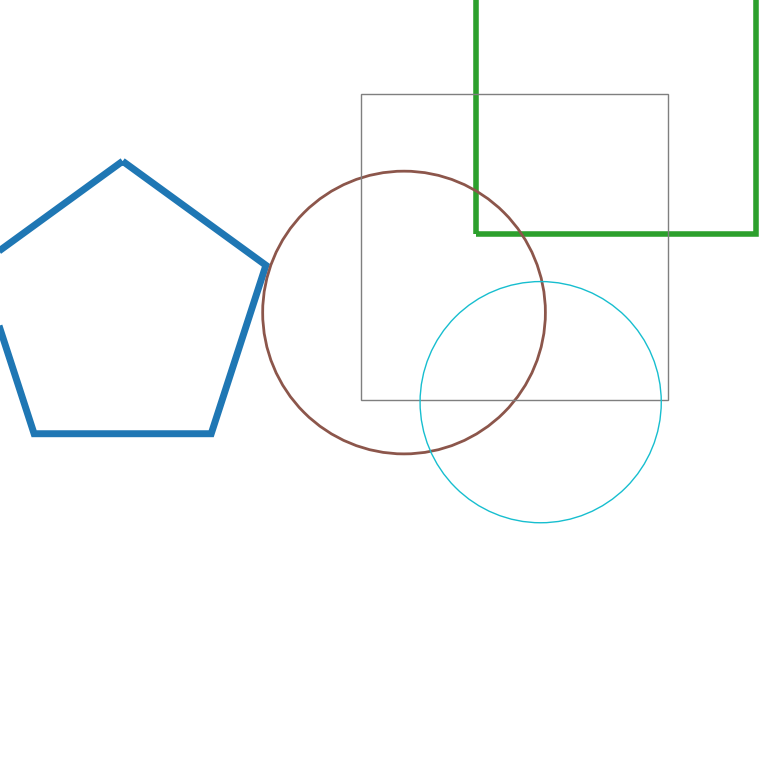[{"shape": "pentagon", "thickness": 2.5, "radius": 0.98, "center": [0.159, 0.595]}, {"shape": "square", "thickness": 2, "radius": 0.91, "center": [0.8, 0.877]}, {"shape": "circle", "thickness": 1, "radius": 0.92, "center": [0.525, 0.594]}, {"shape": "square", "thickness": 0.5, "radius": 1.0, "center": [0.668, 0.679]}, {"shape": "circle", "thickness": 0.5, "radius": 0.78, "center": [0.702, 0.478]}]